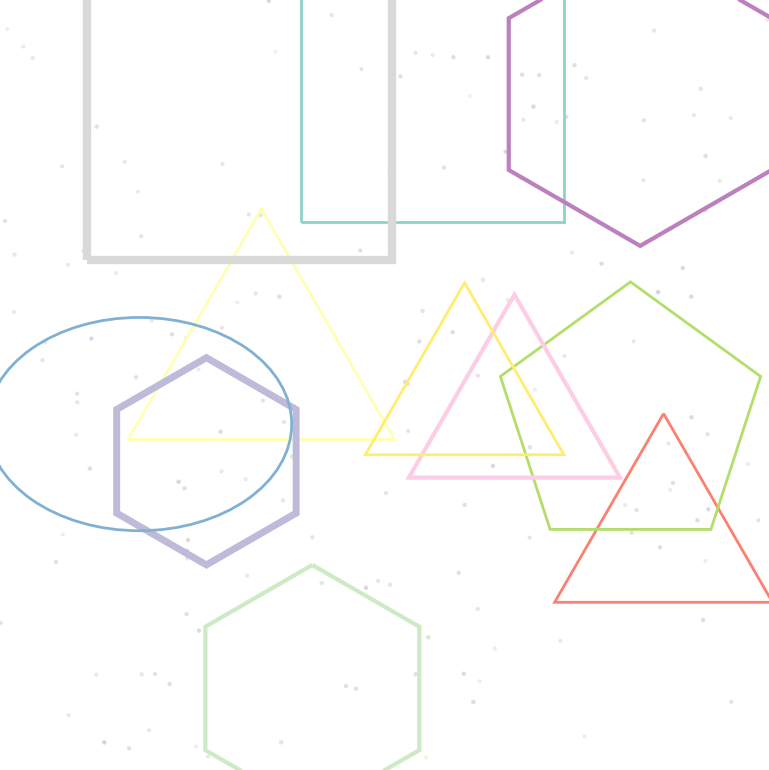[{"shape": "square", "thickness": 1, "radius": 0.85, "center": [0.562, 0.882]}, {"shape": "triangle", "thickness": 1, "radius": 1.0, "center": [0.339, 0.529]}, {"shape": "hexagon", "thickness": 2.5, "radius": 0.67, "center": [0.268, 0.401]}, {"shape": "triangle", "thickness": 1, "radius": 0.82, "center": [0.862, 0.299]}, {"shape": "oval", "thickness": 1, "radius": 0.99, "center": [0.181, 0.449]}, {"shape": "pentagon", "thickness": 1, "radius": 0.89, "center": [0.819, 0.456]}, {"shape": "triangle", "thickness": 1.5, "radius": 0.79, "center": [0.668, 0.459]}, {"shape": "square", "thickness": 3, "radius": 0.99, "center": [0.311, 0.86]}, {"shape": "hexagon", "thickness": 1.5, "radius": 0.99, "center": [0.831, 0.878]}, {"shape": "hexagon", "thickness": 1.5, "radius": 0.8, "center": [0.406, 0.106]}, {"shape": "triangle", "thickness": 1, "radius": 0.74, "center": [0.603, 0.484]}]